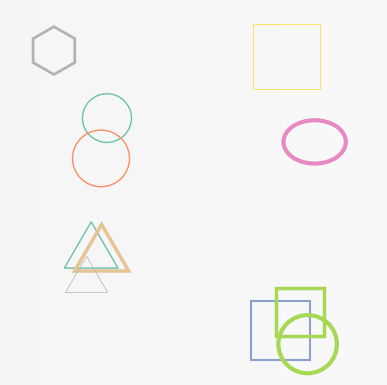[{"shape": "triangle", "thickness": 1, "radius": 0.4, "center": [0.235, 0.344]}, {"shape": "circle", "thickness": 1, "radius": 0.32, "center": [0.276, 0.693]}, {"shape": "circle", "thickness": 1, "radius": 0.37, "center": [0.261, 0.589]}, {"shape": "square", "thickness": 1.5, "radius": 0.38, "center": [0.725, 0.141]}, {"shape": "oval", "thickness": 3, "radius": 0.4, "center": [0.812, 0.631]}, {"shape": "circle", "thickness": 3, "radius": 0.38, "center": [0.794, 0.106]}, {"shape": "square", "thickness": 2.5, "radius": 0.31, "center": [0.774, 0.189]}, {"shape": "square", "thickness": 0.5, "radius": 0.43, "center": [0.739, 0.854]}, {"shape": "triangle", "thickness": 2.5, "radius": 0.4, "center": [0.262, 0.336]}, {"shape": "hexagon", "thickness": 2, "radius": 0.31, "center": [0.139, 0.869]}, {"shape": "triangle", "thickness": 0.5, "radius": 0.31, "center": [0.223, 0.272]}]